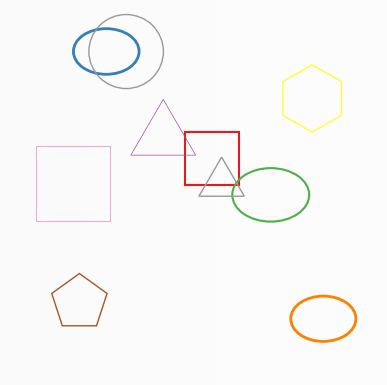[{"shape": "square", "thickness": 1.5, "radius": 0.35, "center": [0.548, 0.588]}, {"shape": "oval", "thickness": 2, "radius": 0.42, "center": [0.274, 0.866]}, {"shape": "oval", "thickness": 1.5, "radius": 0.5, "center": [0.699, 0.494]}, {"shape": "triangle", "thickness": 0.5, "radius": 0.48, "center": [0.421, 0.645]}, {"shape": "oval", "thickness": 2, "radius": 0.42, "center": [0.834, 0.172]}, {"shape": "hexagon", "thickness": 1, "radius": 0.44, "center": [0.806, 0.744]}, {"shape": "pentagon", "thickness": 1, "radius": 0.38, "center": [0.205, 0.215]}, {"shape": "square", "thickness": 0.5, "radius": 0.48, "center": [0.189, 0.524]}, {"shape": "circle", "thickness": 1, "radius": 0.48, "center": [0.326, 0.866]}, {"shape": "triangle", "thickness": 1, "radius": 0.34, "center": [0.572, 0.524]}]